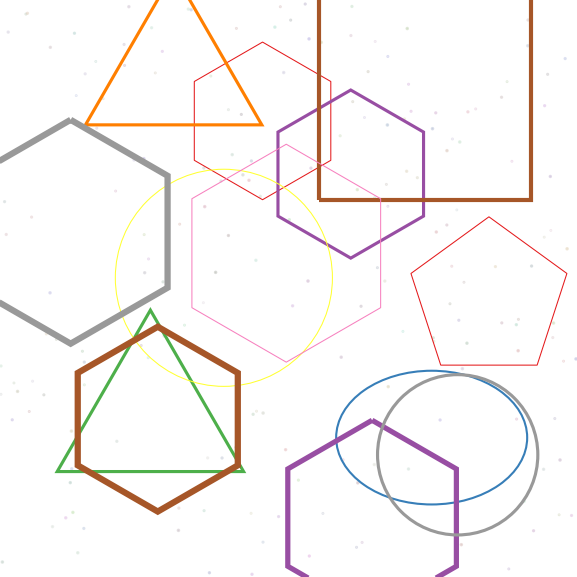[{"shape": "pentagon", "thickness": 0.5, "radius": 0.71, "center": [0.847, 0.482]}, {"shape": "hexagon", "thickness": 0.5, "radius": 0.68, "center": [0.455, 0.79]}, {"shape": "oval", "thickness": 1, "radius": 0.83, "center": [0.747, 0.241]}, {"shape": "triangle", "thickness": 1.5, "radius": 0.93, "center": [0.26, 0.276]}, {"shape": "hexagon", "thickness": 1.5, "radius": 0.73, "center": [0.607, 0.698]}, {"shape": "hexagon", "thickness": 2.5, "radius": 0.84, "center": [0.644, 0.103]}, {"shape": "triangle", "thickness": 1.5, "radius": 0.88, "center": [0.301, 0.871]}, {"shape": "circle", "thickness": 0.5, "radius": 0.94, "center": [0.388, 0.518]}, {"shape": "hexagon", "thickness": 3, "radius": 0.8, "center": [0.273, 0.273]}, {"shape": "square", "thickness": 2, "radius": 0.92, "center": [0.736, 0.837]}, {"shape": "hexagon", "thickness": 0.5, "radius": 0.94, "center": [0.496, 0.561]}, {"shape": "hexagon", "thickness": 3, "radius": 0.97, "center": [0.122, 0.598]}, {"shape": "circle", "thickness": 1.5, "radius": 0.69, "center": [0.793, 0.212]}]